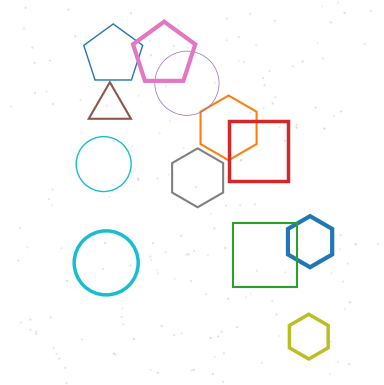[{"shape": "pentagon", "thickness": 1, "radius": 0.4, "center": [0.294, 0.857]}, {"shape": "hexagon", "thickness": 3, "radius": 0.33, "center": [0.805, 0.372]}, {"shape": "hexagon", "thickness": 1.5, "radius": 0.42, "center": [0.594, 0.668]}, {"shape": "square", "thickness": 1.5, "radius": 0.41, "center": [0.689, 0.338]}, {"shape": "square", "thickness": 2.5, "radius": 0.38, "center": [0.671, 0.608]}, {"shape": "circle", "thickness": 0.5, "radius": 0.42, "center": [0.486, 0.784]}, {"shape": "triangle", "thickness": 1.5, "radius": 0.32, "center": [0.285, 0.723]}, {"shape": "pentagon", "thickness": 3, "radius": 0.42, "center": [0.426, 0.859]}, {"shape": "hexagon", "thickness": 1.5, "radius": 0.38, "center": [0.513, 0.538]}, {"shape": "hexagon", "thickness": 2.5, "radius": 0.29, "center": [0.802, 0.126]}, {"shape": "circle", "thickness": 1, "radius": 0.36, "center": [0.269, 0.574]}, {"shape": "circle", "thickness": 2.5, "radius": 0.42, "center": [0.276, 0.317]}]